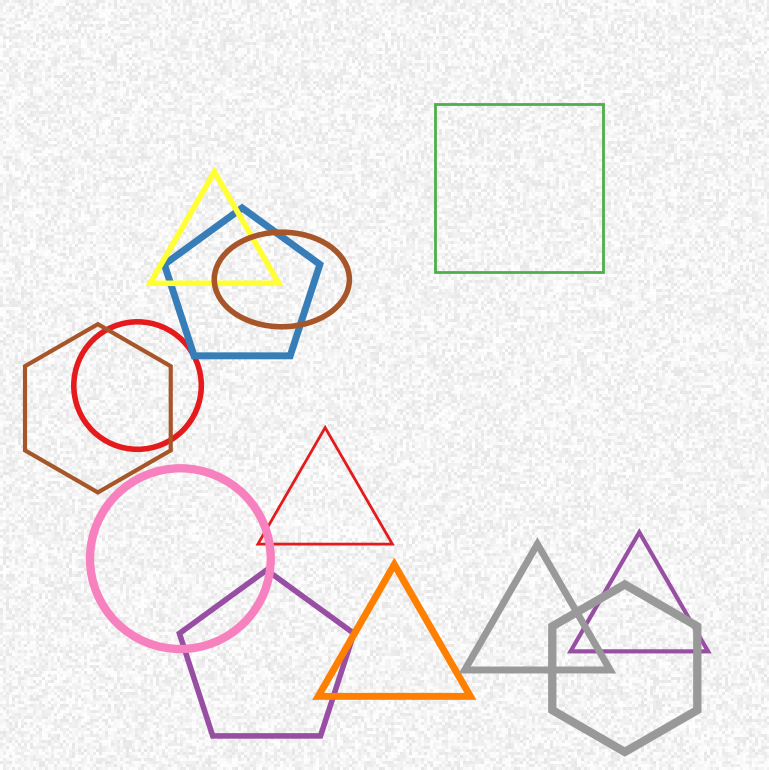[{"shape": "circle", "thickness": 2, "radius": 0.41, "center": [0.179, 0.499]}, {"shape": "triangle", "thickness": 1, "radius": 0.5, "center": [0.422, 0.344]}, {"shape": "pentagon", "thickness": 2.5, "radius": 0.53, "center": [0.314, 0.624]}, {"shape": "square", "thickness": 1, "radius": 0.55, "center": [0.674, 0.756]}, {"shape": "pentagon", "thickness": 2, "radius": 0.6, "center": [0.346, 0.141]}, {"shape": "triangle", "thickness": 1.5, "radius": 0.52, "center": [0.83, 0.206]}, {"shape": "triangle", "thickness": 2.5, "radius": 0.57, "center": [0.512, 0.153]}, {"shape": "triangle", "thickness": 2, "radius": 0.48, "center": [0.278, 0.68]}, {"shape": "hexagon", "thickness": 1.5, "radius": 0.55, "center": [0.127, 0.47]}, {"shape": "oval", "thickness": 2, "radius": 0.44, "center": [0.366, 0.637]}, {"shape": "circle", "thickness": 3, "radius": 0.59, "center": [0.234, 0.274]}, {"shape": "triangle", "thickness": 2.5, "radius": 0.54, "center": [0.698, 0.184]}, {"shape": "hexagon", "thickness": 3, "radius": 0.54, "center": [0.811, 0.132]}]